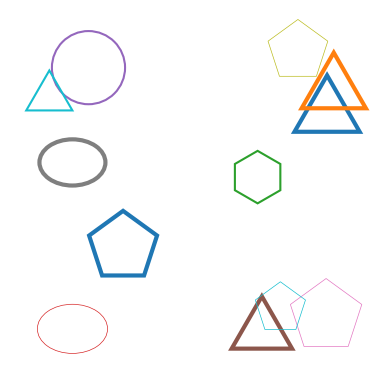[{"shape": "pentagon", "thickness": 3, "radius": 0.46, "center": [0.32, 0.36]}, {"shape": "triangle", "thickness": 3, "radius": 0.49, "center": [0.85, 0.707]}, {"shape": "triangle", "thickness": 3, "radius": 0.48, "center": [0.867, 0.767]}, {"shape": "hexagon", "thickness": 1.5, "radius": 0.34, "center": [0.669, 0.54]}, {"shape": "oval", "thickness": 0.5, "radius": 0.46, "center": [0.188, 0.146]}, {"shape": "circle", "thickness": 1.5, "radius": 0.48, "center": [0.23, 0.824]}, {"shape": "triangle", "thickness": 3, "radius": 0.45, "center": [0.68, 0.14]}, {"shape": "pentagon", "thickness": 0.5, "radius": 0.49, "center": [0.847, 0.179]}, {"shape": "oval", "thickness": 3, "radius": 0.43, "center": [0.188, 0.578]}, {"shape": "pentagon", "thickness": 0.5, "radius": 0.41, "center": [0.774, 0.868]}, {"shape": "pentagon", "thickness": 0.5, "radius": 0.34, "center": [0.728, 0.2]}, {"shape": "triangle", "thickness": 1.5, "radius": 0.35, "center": [0.128, 0.748]}]